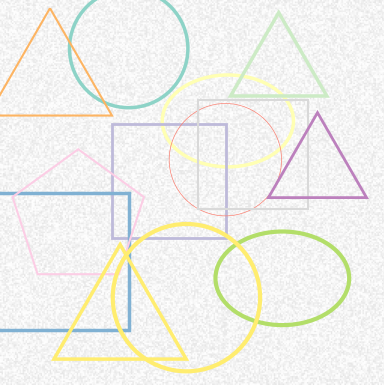[{"shape": "circle", "thickness": 2.5, "radius": 0.77, "center": [0.334, 0.874]}, {"shape": "oval", "thickness": 2.5, "radius": 0.85, "center": [0.592, 0.686]}, {"shape": "square", "thickness": 2, "radius": 0.74, "center": [0.439, 0.529]}, {"shape": "circle", "thickness": 0.5, "radius": 0.73, "center": [0.585, 0.585]}, {"shape": "square", "thickness": 2.5, "radius": 0.89, "center": [0.155, 0.321]}, {"shape": "triangle", "thickness": 1.5, "radius": 0.93, "center": [0.13, 0.793]}, {"shape": "oval", "thickness": 3, "radius": 0.87, "center": [0.733, 0.277]}, {"shape": "pentagon", "thickness": 1.5, "radius": 0.9, "center": [0.203, 0.433]}, {"shape": "square", "thickness": 1.5, "radius": 0.71, "center": [0.656, 0.598]}, {"shape": "triangle", "thickness": 2, "radius": 0.74, "center": [0.825, 0.56]}, {"shape": "triangle", "thickness": 2.5, "radius": 0.72, "center": [0.724, 0.823]}, {"shape": "triangle", "thickness": 2.5, "radius": 0.99, "center": [0.312, 0.166]}, {"shape": "circle", "thickness": 3, "radius": 0.96, "center": [0.484, 0.227]}]